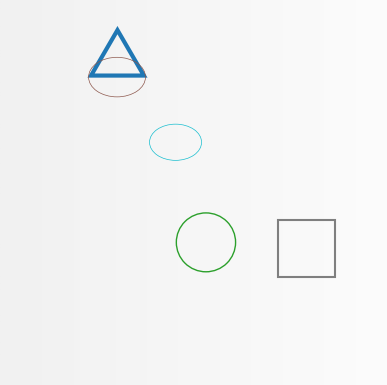[{"shape": "triangle", "thickness": 3, "radius": 0.39, "center": [0.303, 0.843]}, {"shape": "circle", "thickness": 1, "radius": 0.38, "center": [0.531, 0.371]}, {"shape": "oval", "thickness": 0.5, "radius": 0.37, "center": [0.302, 0.8]}, {"shape": "square", "thickness": 1.5, "radius": 0.37, "center": [0.791, 0.354]}, {"shape": "oval", "thickness": 0.5, "radius": 0.34, "center": [0.453, 0.63]}]